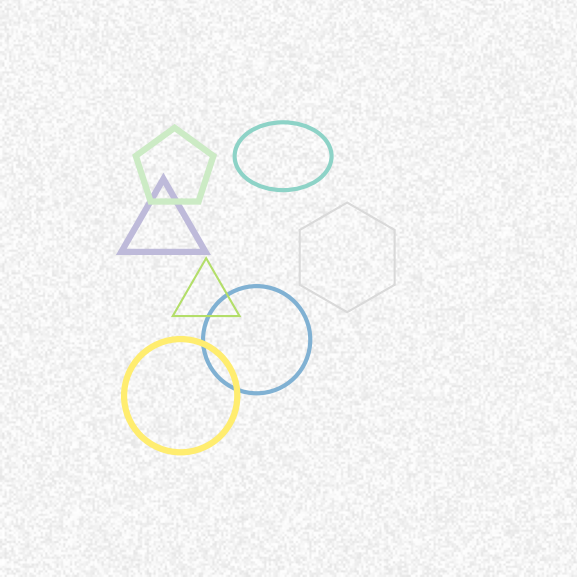[{"shape": "oval", "thickness": 2, "radius": 0.42, "center": [0.49, 0.729]}, {"shape": "triangle", "thickness": 3, "radius": 0.42, "center": [0.283, 0.605]}, {"shape": "circle", "thickness": 2, "radius": 0.46, "center": [0.444, 0.411]}, {"shape": "triangle", "thickness": 1, "radius": 0.33, "center": [0.357, 0.485]}, {"shape": "hexagon", "thickness": 1, "radius": 0.47, "center": [0.601, 0.553]}, {"shape": "pentagon", "thickness": 3, "radius": 0.35, "center": [0.302, 0.707]}, {"shape": "circle", "thickness": 3, "radius": 0.49, "center": [0.313, 0.314]}]